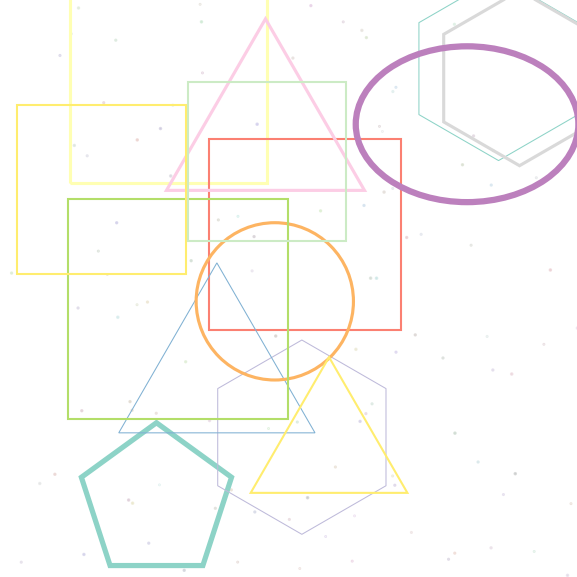[{"shape": "pentagon", "thickness": 2.5, "radius": 0.68, "center": [0.271, 0.13]}, {"shape": "hexagon", "thickness": 0.5, "radius": 0.8, "center": [0.863, 0.88]}, {"shape": "square", "thickness": 1.5, "radius": 0.85, "center": [0.292, 0.853]}, {"shape": "hexagon", "thickness": 0.5, "radius": 0.84, "center": [0.523, 0.242]}, {"shape": "square", "thickness": 1, "radius": 0.83, "center": [0.529, 0.593]}, {"shape": "triangle", "thickness": 0.5, "radius": 0.98, "center": [0.376, 0.348]}, {"shape": "circle", "thickness": 1.5, "radius": 0.68, "center": [0.476, 0.477]}, {"shape": "square", "thickness": 1, "radius": 0.95, "center": [0.308, 0.464]}, {"shape": "triangle", "thickness": 1.5, "radius": 0.99, "center": [0.46, 0.768]}, {"shape": "hexagon", "thickness": 1.5, "radius": 0.76, "center": [0.9, 0.864]}, {"shape": "oval", "thickness": 3, "radius": 0.96, "center": [0.809, 0.784]}, {"shape": "square", "thickness": 1, "radius": 0.69, "center": [0.462, 0.719]}, {"shape": "square", "thickness": 1, "radius": 0.73, "center": [0.176, 0.67]}, {"shape": "triangle", "thickness": 1, "radius": 0.78, "center": [0.57, 0.224]}]